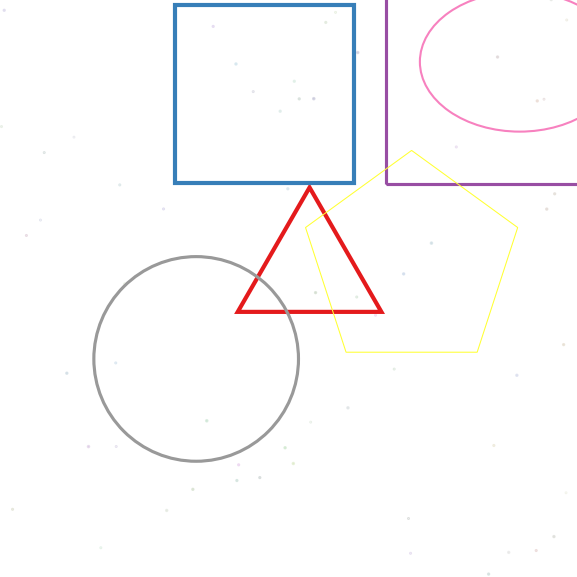[{"shape": "triangle", "thickness": 2, "radius": 0.72, "center": [0.536, 0.531]}, {"shape": "square", "thickness": 2, "radius": 0.77, "center": [0.458, 0.836]}, {"shape": "square", "thickness": 1.5, "radius": 0.99, "center": [0.866, 0.879]}, {"shape": "pentagon", "thickness": 0.5, "radius": 0.97, "center": [0.713, 0.545]}, {"shape": "oval", "thickness": 1, "radius": 0.86, "center": [0.9, 0.892]}, {"shape": "circle", "thickness": 1.5, "radius": 0.89, "center": [0.34, 0.378]}]